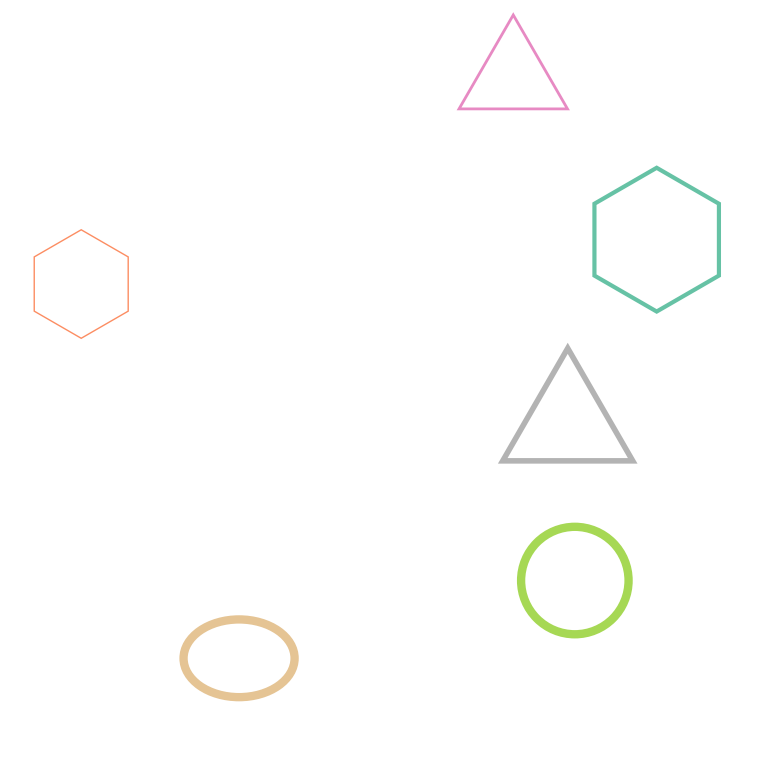[{"shape": "hexagon", "thickness": 1.5, "radius": 0.47, "center": [0.853, 0.689]}, {"shape": "hexagon", "thickness": 0.5, "radius": 0.35, "center": [0.105, 0.631]}, {"shape": "triangle", "thickness": 1, "radius": 0.41, "center": [0.667, 0.899]}, {"shape": "circle", "thickness": 3, "radius": 0.35, "center": [0.747, 0.246]}, {"shape": "oval", "thickness": 3, "radius": 0.36, "center": [0.31, 0.145]}, {"shape": "triangle", "thickness": 2, "radius": 0.49, "center": [0.737, 0.45]}]